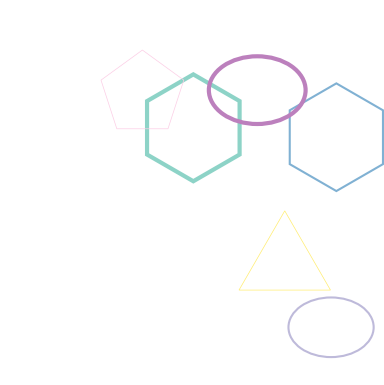[{"shape": "hexagon", "thickness": 3, "radius": 0.69, "center": [0.502, 0.668]}, {"shape": "oval", "thickness": 1.5, "radius": 0.55, "center": [0.86, 0.15]}, {"shape": "hexagon", "thickness": 1.5, "radius": 0.7, "center": [0.874, 0.644]}, {"shape": "pentagon", "thickness": 0.5, "radius": 0.57, "center": [0.37, 0.757]}, {"shape": "oval", "thickness": 3, "radius": 0.63, "center": [0.668, 0.766]}, {"shape": "triangle", "thickness": 0.5, "radius": 0.69, "center": [0.74, 0.315]}]